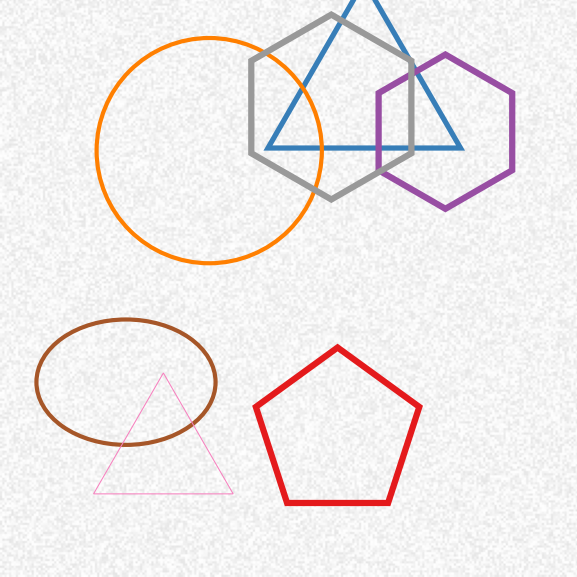[{"shape": "pentagon", "thickness": 3, "radius": 0.74, "center": [0.585, 0.249]}, {"shape": "triangle", "thickness": 2.5, "radius": 0.96, "center": [0.631, 0.839]}, {"shape": "hexagon", "thickness": 3, "radius": 0.67, "center": [0.771, 0.771]}, {"shape": "circle", "thickness": 2, "radius": 0.98, "center": [0.362, 0.738]}, {"shape": "oval", "thickness": 2, "radius": 0.78, "center": [0.218, 0.337]}, {"shape": "triangle", "thickness": 0.5, "radius": 0.7, "center": [0.283, 0.214]}, {"shape": "hexagon", "thickness": 3, "radius": 0.8, "center": [0.574, 0.814]}]